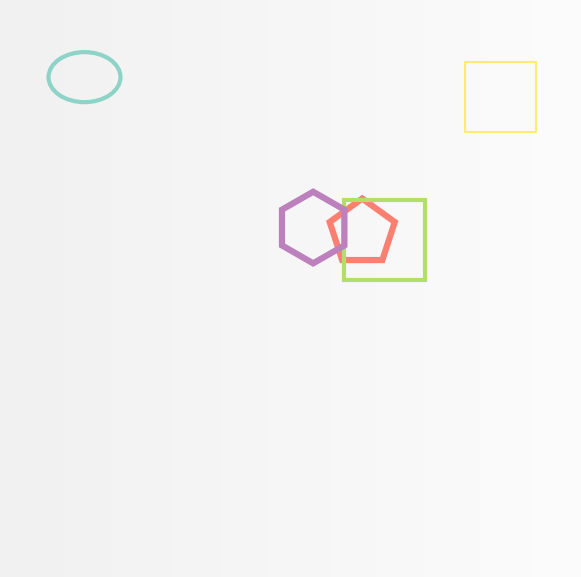[{"shape": "oval", "thickness": 2, "radius": 0.31, "center": [0.145, 0.866]}, {"shape": "pentagon", "thickness": 3, "radius": 0.29, "center": [0.623, 0.596]}, {"shape": "square", "thickness": 2, "radius": 0.34, "center": [0.662, 0.583]}, {"shape": "hexagon", "thickness": 3, "radius": 0.31, "center": [0.539, 0.605]}, {"shape": "square", "thickness": 1, "radius": 0.3, "center": [0.861, 0.831]}]